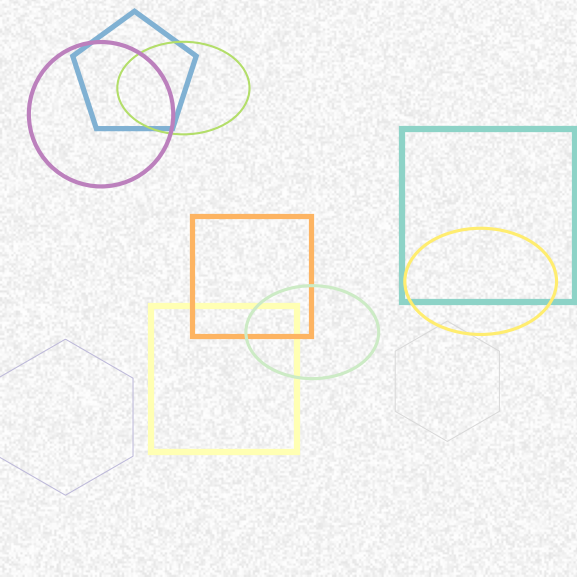[{"shape": "square", "thickness": 3, "radius": 0.75, "center": [0.846, 0.626]}, {"shape": "square", "thickness": 3, "radius": 0.63, "center": [0.388, 0.343]}, {"shape": "hexagon", "thickness": 0.5, "radius": 0.68, "center": [0.113, 0.277]}, {"shape": "pentagon", "thickness": 2.5, "radius": 0.56, "center": [0.233, 0.867]}, {"shape": "square", "thickness": 2.5, "radius": 0.52, "center": [0.436, 0.521]}, {"shape": "oval", "thickness": 1, "radius": 0.57, "center": [0.318, 0.847]}, {"shape": "hexagon", "thickness": 0.5, "radius": 0.52, "center": [0.775, 0.339]}, {"shape": "circle", "thickness": 2, "radius": 0.63, "center": [0.175, 0.801]}, {"shape": "oval", "thickness": 1.5, "radius": 0.57, "center": [0.541, 0.424]}, {"shape": "oval", "thickness": 1.5, "radius": 0.66, "center": [0.832, 0.512]}]